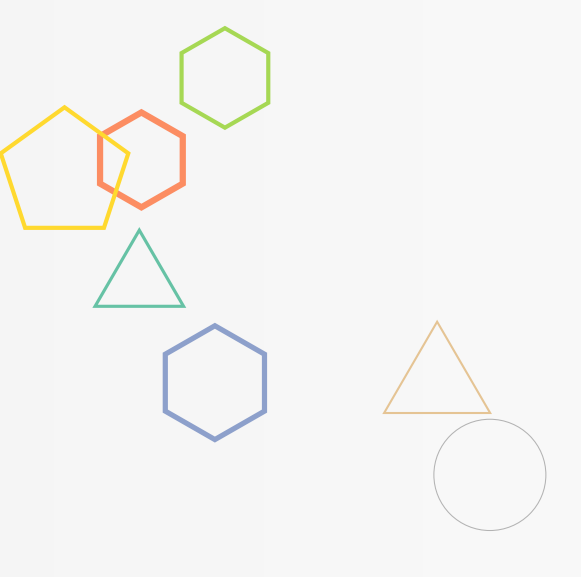[{"shape": "triangle", "thickness": 1.5, "radius": 0.44, "center": [0.24, 0.513]}, {"shape": "hexagon", "thickness": 3, "radius": 0.41, "center": [0.243, 0.722]}, {"shape": "hexagon", "thickness": 2.5, "radius": 0.49, "center": [0.37, 0.337]}, {"shape": "hexagon", "thickness": 2, "radius": 0.43, "center": [0.387, 0.864]}, {"shape": "pentagon", "thickness": 2, "radius": 0.58, "center": [0.111, 0.698]}, {"shape": "triangle", "thickness": 1, "radius": 0.53, "center": [0.752, 0.337]}, {"shape": "circle", "thickness": 0.5, "radius": 0.48, "center": [0.843, 0.177]}]